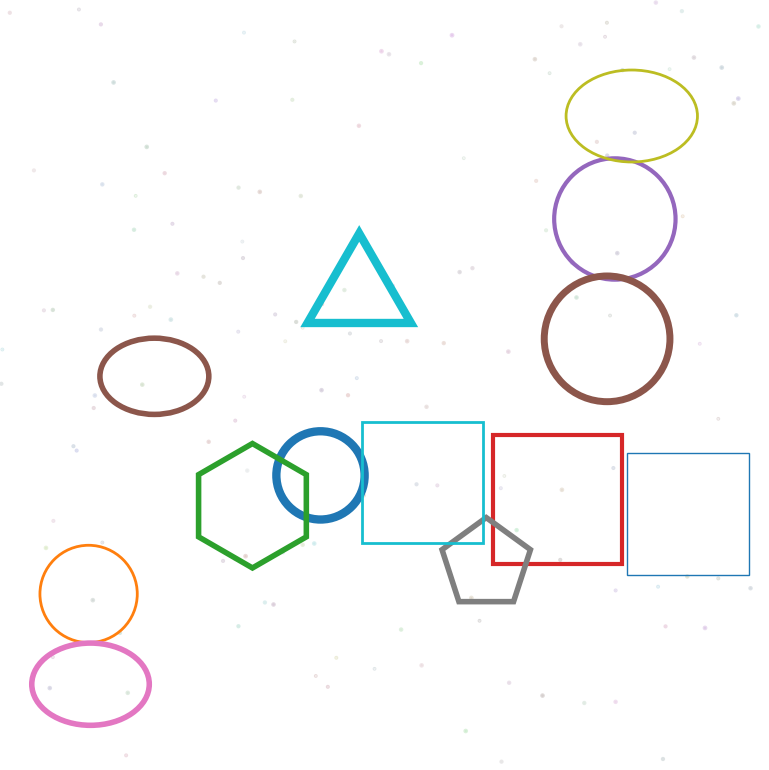[{"shape": "square", "thickness": 0.5, "radius": 0.4, "center": [0.893, 0.333]}, {"shape": "circle", "thickness": 3, "radius": 0.29, "center": [0.416, 0.383]}, {"shape": "circle", "thickness": 1, "radius": 0.32, "center": [0.115, 0.229]}, {"shape": "hexagon", "thickness": 2, "radius": 0.4, "center": [0.328, 0.343]}, {"shape": "square", "thickness": 1.5, "radius": 0.42, "center": [0.724, 0.352]}, {"shape": "circle", "thickness": 1.5, "radius": 0.39, "center": [0.799, 0.716]}, {"shape": "oval", "thickness": 2, "radius": 0.35, "center": [0.2, 0.511]}, {"shape": "circle", "thickness": 2.5, "radius": 0.41, "center": [0.788, 0.56]}, {"shape": "oval", "thickness": 2, "radius": 0.38, "center": [0.118, 0.111]}, {"shape": "pentagon", "thickness": 2, "radius": 0.3, "center": [0.631, 0.267]}, {"shape": "oval", "thickness": 1, "radius": 0.43, "center": [0.82, 0.849]}, {"shape": "triangle", "thickness": 3, "radius": 0.39, "center": [0.467, 0.619]}, {"shape": "square", "thickness": 1, "radius": 0.39, "center": [0.549, 0.374]}]